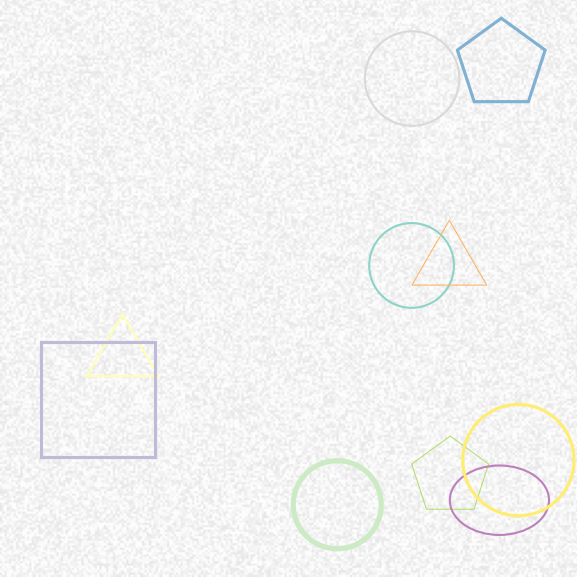[{"shape": "circle", "thickness": 1, "radius": 0.37, "center": [0.713, 0.539]}, {"shape": "triangle", "thickness": 1, "radius": 0.36, "center": [0.212, 0.383]}, {"shape": "square", "thickness": 1.5, "radius": 0.5, "center": [0.17, 0.307]}, {"shape": "pentagon", "thickness": 1.5, "radius": 0.4, "center": [0.868, 0.888]}, {"shape": "triangle", "thickness": 0.5, "radius": 0.37, "center": [0.778, 0.543]}, {"shape": "pentagon", "thickness": 0.5, "radius": 0.35, "center": [0.78, 0.174]}, {"shape": "circle", "thickness": 1, "radius": 0.41, "center": [0.714, 0.863]}, {"shape": "oval", "thickness": 1, "radius": 0.43, "center": [0.865, 0.133]}, {"shape": "circle", "thickness": 2.5, "radius": 0.38, "center": [0.584, 0.125]}, {"shape": "circle", "thickness": 1.5, "radius": 0.48, "center": [0.898, 0.202]}]